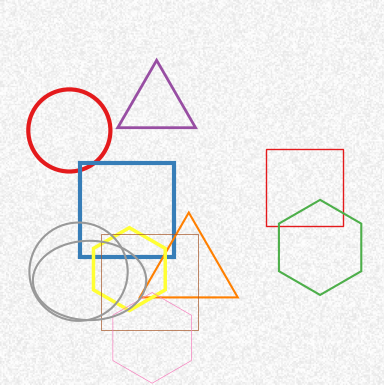[{"shape": "circle", "thickness": 3, "radius": 0.53, "center": [0.18, 0.661]}, {"shape": "square", "thickness": 1, "radius": 0.5, "center": [0.79, 0.512]}, {"shape": "square", "thickness": 3, "radius": 0.61, "center": [0.329, 0.454]}, {"shape": "hexagon", "thickness": 1.5, "radius": 0.62, "center": [0.831, 0.357]}, {"shape": "triangle", "thickness": 2, "radius": 0.58, "center": [0.407, 0.727]}, {"shape": "triangle", "thickness": 1.5, "radius": 0.73, "center": [0.49, 0.301]}, {"shape": "hexagon", "thickness": 2.5, "radius": 0.54, "center": [0.336, 0.301]}, {"shape": "square", "thickness": 0.5, "radius": 0.63, "center": [0.388, 0.267]}, {"shape": "hexagon", "thickness": 0.5, "radius": 0.59, "center": [0.395, 0.122]}, {"shape": "oval", "thickness": 1.5, "radius": 0.74, "center": [0.233, 0.272]}, {"shape": "circle", "thickness": 1.5, "radius": 0.64, "center": [0.204, 0.294]}]